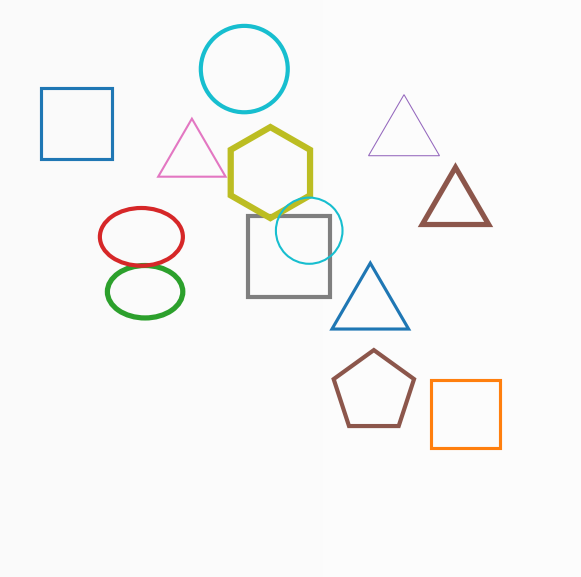[{"shape": "triangle", "thickness": 1.5, "radius": 0.38, "center": [0.637, 0.467]}, {"shape": "square", "thickness": 1.5, "radius": 0.31, "center": [0.131, 0.785]}, {"shape": "square", "thickness": 1.5, "radius": 0.3, "center": [0.801, 0.283]}, {"shape": "oval", "thickness": 2.5, "radius": 0.32, "center": [0.25, 0.494]}, {"shape": "oval", "thickness": 2, "radius": 0.36, "center": [0.243, 0.589]}, {"shape": "triangle", "thickness": 0.5, "radius": 0.35, "center": [0.695, 0.765]}, {"shape": "pentagon", "thickness": 2, "radius": 0.36, "center": [0.643, 0.32]}, {"shape": "triangle", "thickness": 2.5, "radius": 0.33, "center": [0.784, 0.643]}, {"shape": "triangle", "thickness": 1, "radius": 0.33, "center": [0.33, 0.727]}, {"shape": "square", "thickness": 2, "radius": 0.35, "center": [0.497, 0.555]}, {"shape": "hexagon", "thickness": 3, "radius": 0.39, "center": [0.465, 0.7]}, {"shape": "circle", "thickness": 2, "radius": 0.37, "center": [0.42, 0.88]}, {"shape": "circle", "thickness": 1, "radius": 0.29, "center": [0.532, 0.6]}]